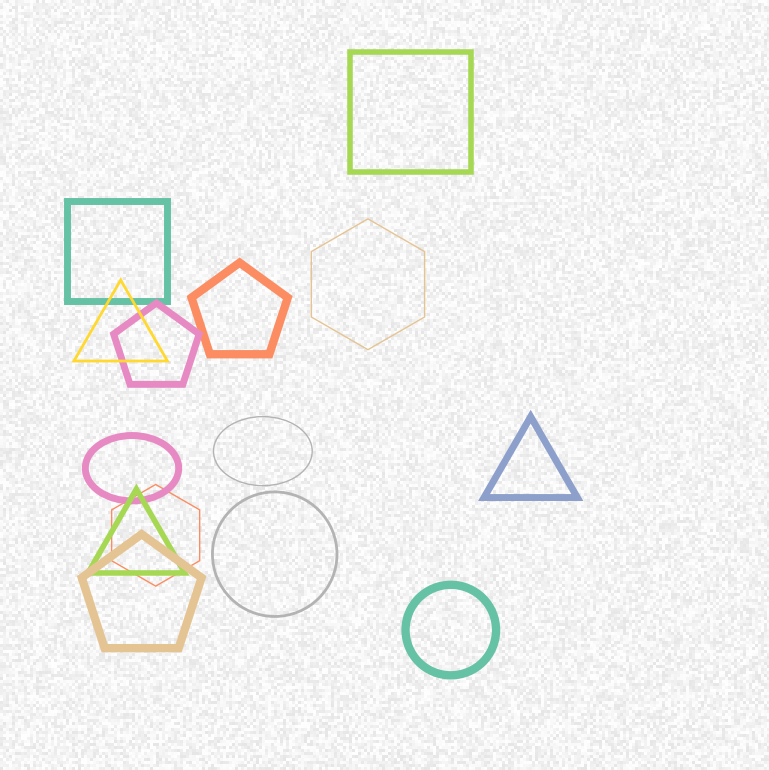[{"shape": "circle", "thickness": 3, "radius": 0.29, "center": [0.585, 0.182]}, {"shape": "square", "thickness": 2.5, "radius": 0.32, "center": [0.152, 0.674]}, {"shape": "pentagon", "thickness": 3, "radius": 0.33, "center": [0.311, 0.593]}, {"shape": "hexagon", "thickness": 0.5, "radius": 0.33, "center": [0.202, 0.305]}, {"shape": "triangle", "thickness": 2.5, "radius": 0.35, "center": [0.689, 0.389]}, {"shape": "pentagon", "thickness": 2.5, "radius": 0.29, "center": [0.203, 0.548]}, {"shape": "oval", "thickness": 2.5, "radius": 0.3, "center": [0.171, 0.392]}, {"shape": "triangle", "thickness": 2, "radius": 0.36, "center": [0.177, 0.292]}, {"shape": "square", "thickness": 2, "radius": 0.39, "center": [0.533, 0.854]}, {"shape": "triangle", "thickness": 1, "radius": 0.35, "center": [0.157, 0.566]}, {"shape": "pentagon", "thickness": 3, "radius": 0.41, "center": [0.184, 0.224]}, {"shape": "hexagon", "thickness": 0.5, "radius": 0.42, "center": [0.478, 0.631]}, {"shape": "circle", "thickness": 1, "radius": 0.4, "center": [0.357, 0.28]}, {"shape": "oval", "thickness": 0.5, "radius": 0.32, "center": [0.341, 0.414]}]